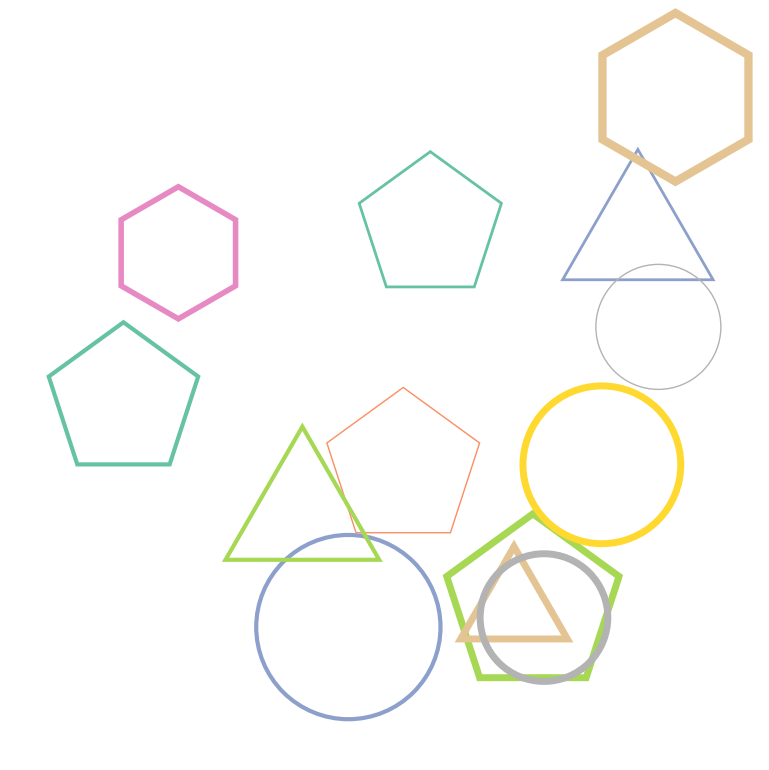[{"shape": "pentagon", "thickness": 1, "radius": 0.49, "center": [0.559, 0.706]}, {"shape": "pentagon", "thickness": 1.5, "radius": 0.51, "center": [0.16, 0.479]}, {"shape": "pentagon", "thickness": 0.5, "radius": 0.52, "center": [0.524, 0.392]}, {"shape": "triangle", "thickness": 1, "radius": 0.56, "center": [0.828, 0.693]}, {"shape": "circle", "thickness": 1.5, "radius": 0.6, "center": [0.452, 0.186]}, {"shape": "hexagon", "thickness": 2, "radius": 0.43, "center": [0.232, 0.672]}, {"shape": "triangle", "thickness": 1.5, "radius": 0.58, "center": [0.393, 0.331]}, {"shape": "pentagon", "thickness": 2.5, "radius": 0.59, "center": [0.692, 0.215]}, {"shape": "circle", "thickness": 2.5, "radius": 0.51, "center": [0.782, 0.396]}, {"shape": "hexagon", "thickness": 3, "radius": 0.55, "center": [0.877, 0.874]}, {"shape": "triangle", "thickness": 2.5, "radius": 0.4, "center": [0.668, 0.21]}, {"shape": "circle", "thickness": 2.5, "radius": 0.41, "center": [0.706, 0.198]}, {"shape": "circle", "thickness": 0.5, "radius": 0.41, "center": [0.855, 0.575]}]